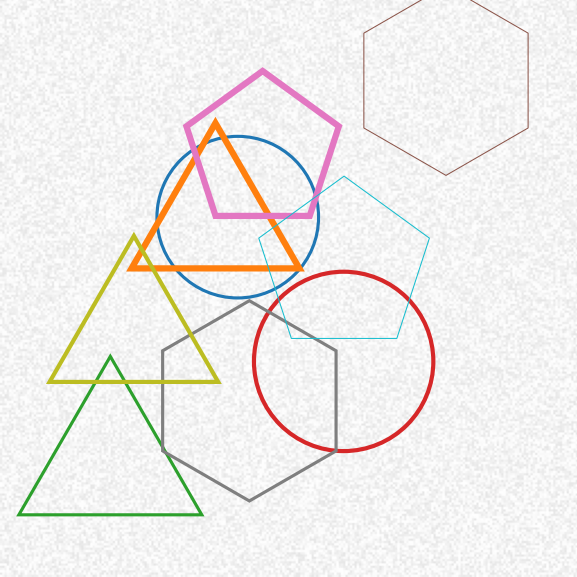[{"shape": "circle", "thickness": 1.5, "radius": 0.7, "center": [0.412, 0.623]}, {"shape": "triangle", "thickness": 3, "radius": 0.84, "center": [0.373, 0.618]}, {"shape": "triangle", "thickness": 1.5, "radius": 0.91, "center": [0.191, 0.199]}, {"shape": "circle", "thickness": 2, "radius": 0.78, "center": [0.595, 0.373]}, {"shape": "hexagon", "thickness": 0.5, "radius": 0.82, "center": [0.772, 0.86]}, {"shape": "pentagon", "thickness": 3, "radius": 0.69, "center": [0.455, 0.737]}, {"shape": "hexagon", "thickness": 1.5, "radius": 0.87, "center": [0.432, 0.305]}, {"shape": "triangle", "thickness": 2, "radius": 0.84, "center": [0.232, 0.422]}, {"shape": "pentagon", "thickness": 0.5, "radius": 0.78, "center": [0.596, 0.539]}]